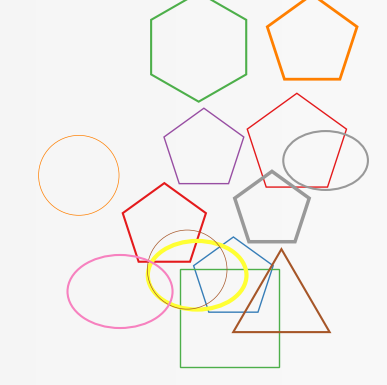[{"shape": "pentagon", "thickness": 1, "radius": 0.67, "center": [0.766, 0.623]}, {"shape": "pentagon", "thickness": 1.5, "radius": 0.56, "center": [0.424, 0.411]}, {"shape": "pentagon", "thickness": 1, "radius": 0.54, "center": [0.602, 0.277]}, {"shape": "hexagon", "thickness": 1.5, "radius": 0.71, "center": [0.513, 0.878]}, {"shape": "square", "thickness": 1, "radius": 0.64, "center": [0.592, 0.173]}, {"shape": "pentagon", "thickness": 1, "radius": 0.54, "center": [0.526, 0.611]}, {"shape": "circle", "thickness": 0.5, "radius": 0.52, "center": [0.203, 0.545]}, {"shape": "pentagon", "thickness": 2, "radius": 0.61, "center": [0.806, 0.893]}, {"shape": "oval", "thickness": 3, "radius": 0.64, "center": [0.509, 0.285]}, {"shape": "circle", "thickness": 0.5, "radius": 0.51, "center": [0.483, 0.3]}, {"shape": "triangle", "thickness": 1.5, "radius": 0.72, "center": [0.726, 0.209]}, {"shape": "oval", "thickness": 1.5, "radius": 0.68, "center": [0.31, 0.243]}, {"shape": "pentagon", "thickness": 2.5, "radius": 0.51, "center": [0.702, 0.454]}, {"shape": "oval", "thickness": 1.5, "radius": 0.55, "center": [0.84, 0.583]}]